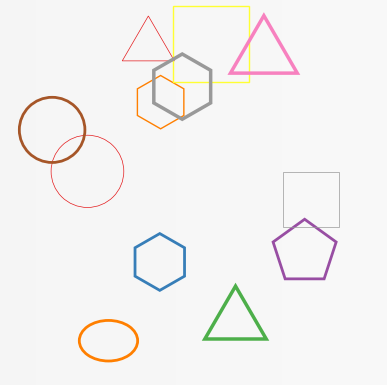[{"shape": "circle", "thickness": 0.5, "radius": 0.47, "center": [0.226, 0.555]}, {"shape": "triangle", "thickness": 0.5, "radius": 0.39, "center": [0.383, 0.881]}, {"shape": "hexagon", "thickness": 2, "radius": 0.37, "center": [0.412, 0.32]}, {"shape": "triangle", "thickness": 2.5, "radius": 0.46, "center": [0.608, 0.165]}, {"shape": "pentagon", "thickness": 2, "radius": 0.43, "center": [0.786, 0.345]}, {"shape": "hexagon", "thickness": 1, "radius": 0.35, "center": [0.415, 0.735]}, {"shape": "oval", "thickness": 2, "radius": 0.38, "center": [0.28, 0.115]}, {"shape": "square", "thickness": 1, "radius": 0.49, "center": [0.544, 0.885]}, {"shape": "circle", "thickness": 2, "radius": 0.42, "center": [0.135, 0.663]}, {"shape": "triangle", "thickness": 2.5, "radius": 0.5, "center": [0.681, 0.86]}, {"shape": "square", "thickness": 0.5, "radius": 0.36, "center": [0.803, 0.482]}, {"shape": "hexagon", "thickness": 2.5, "radius": 0.42, "center": [0.47, 0.775]}]